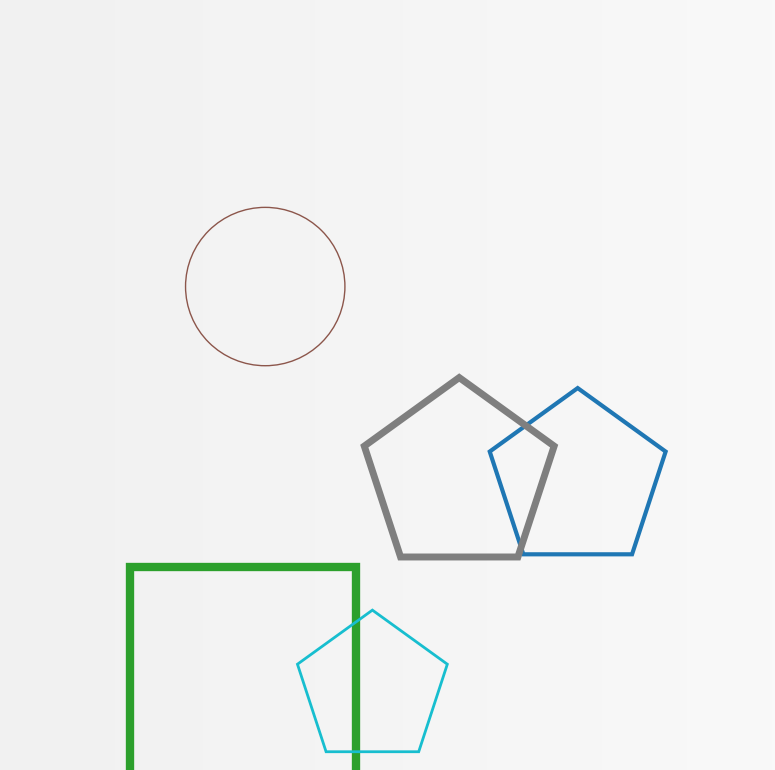[{"shape": "pentagon", "thickness": 1.5, "radius": 0.6, "center": [0.745, 0.377]}, {"shape": "square", "thickness": 3, "radius": 0.73, "center": [0.314, 0.118]}, {"shape": "circle", "thickness": 0.5, "radius": 0.51, "center": [0.342, 0.628]}, {"shape": "pentagon", "thickness": 2.5, "radius": 0.64, "center": [0.593, 0.381]}, {"shape": "pentagon", "thickness": 1, "radius": 0.51, "center": [0.481, 0.106]}]